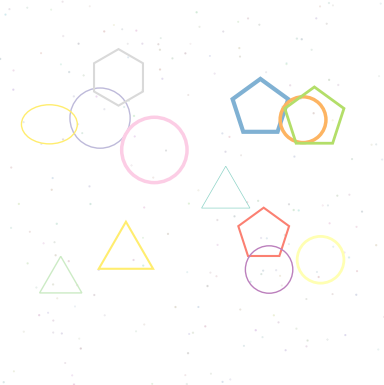[{"shape": "triangle", "thickness": 0.5, "radius": 0.36, "center": [0.586, 0.496]}, {"shape": "circle", "thickness": 2, "radius": 0.3, "center": [0.833, 0.325]}, {"shape": "circle", "thickness": 1, "radius": 0.39, "center": [0.26, 0.693]}, {"shape": "pentagon", "thickness": 1.5, "radius": 0.35, "center": [0.685, 0.391]}, {"shape": "pentagon", "thickness": 3, "radius": 0.38, "center": [0.676, 0.719]}, {"shape": "circle", "thickness": 2.5, "radius": 0.3, "center": [0.787, 0.689]}, {"shape": "pentagon", "thickness": 2, "radius": 0.4, "center": [0.817, 0.693]}, {"shape": "circle", "thickness": 2.5, "radius": 0.42, "center": [0.401, 0.611]}, {"shape": "hexagon", "thickness": 1.5, "radius": 0.37, "center": [0.308, 0.799]}, {"shape": "circle", "thickness": 1, "radius": 0.31, "center": [0.699, 0.3]}, {"shape": "triangle", "thickness": 1, "radius": 0.32, "center": [0.158, 0.271]}, {"shape": "triangle", "thickness": 1.5, "radius": 0.41, "center": [0.327, 0.343]}, {"shape": "oval", "thickness": 1, "radius": 0.36, "center": [0.128, 0.677]}]